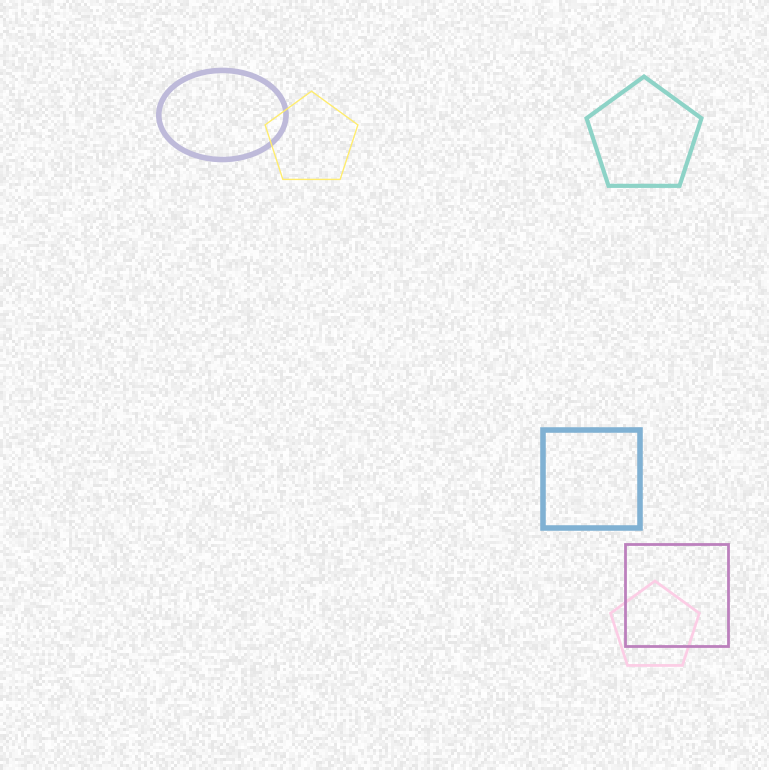[{"shape": "pentagon", "thickness": 1.5, "radius": 0.39, "center": [0.836, 0.822]}, {"shape": "oval", "thickness": 2, "radius": 0.41, "center": [0.289, 0.851]}, {"shape": "square", "thickness": 2, "radius": 0.32, "center": [0.768, 0.378]}, {"shape": "pentagon", "thickness": 1, "radius": 0.3, "center": [0.851, 0.185]}, {"shape": "square", "thickness": 1, "radius": 0.33, "center": [0.879, 0.227]}, {"shape": "pentagon", "thickness": 0.5, "radius": 0.32, "center": [0.405, 0.818]}]